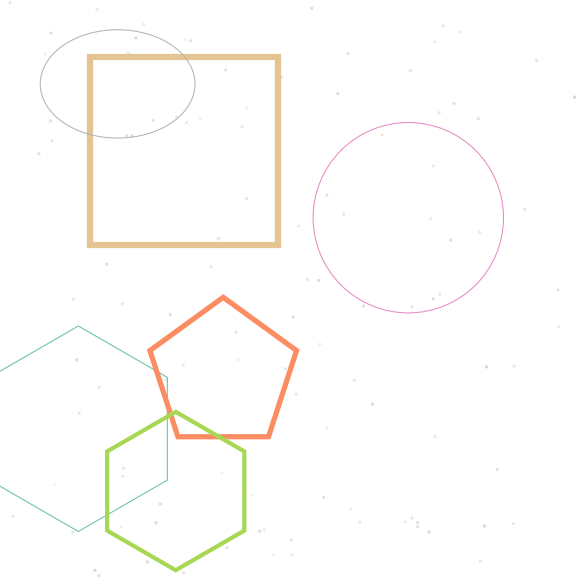[{"shape": "hexagon", "thickness": 0.5, "radius": 0.89, "center": [0.136, 0.257]}, {"shape": "pentagon", "thickness": 2.5, "radius": 0.67, "center": [0.387, 0.351]}, {"shape": "circle", "thickness": 0.5, "radius": 0.82, "center": [0.707, 0.622]}, {"shape": "hexagon", "thickness": 2, "radius": 0.69, "center": [0.304, 0.149]}, {"shape": "square", "thickness": 3, "radius": 0.81, "center": [0.319, 0.738]}, {"shape": "oval", "thickness": 0.5, "radius": 0.67, "center": [0.204, 0.854]}]